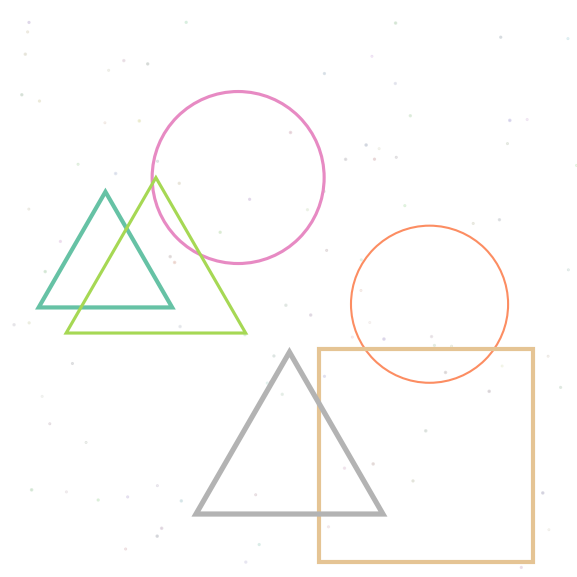[{"shape": "triangle", "thickness": 2, "radius": 0.67, "center": [0.183, 0.534]}, {"shape": "circle", "thickness": 1, "radius": 0.68, "center": [0.744, 0.472]}, {"shape": "circle", "thickness": 1.5, "radius": 0.74, "center": [0.412, 0.692]}, {"shape": "triangle", "thickness": 1.5, "radius": 0.9, "center": [0.27, 0.512]}, {"shape": "square", "thickness": 2, "radius": 0.92, "center": [0.738, 0.21]}, {"shape": "triangle", "thickness": 2.5, "radius": 0.93, "center": [0.501, 0.202]}]